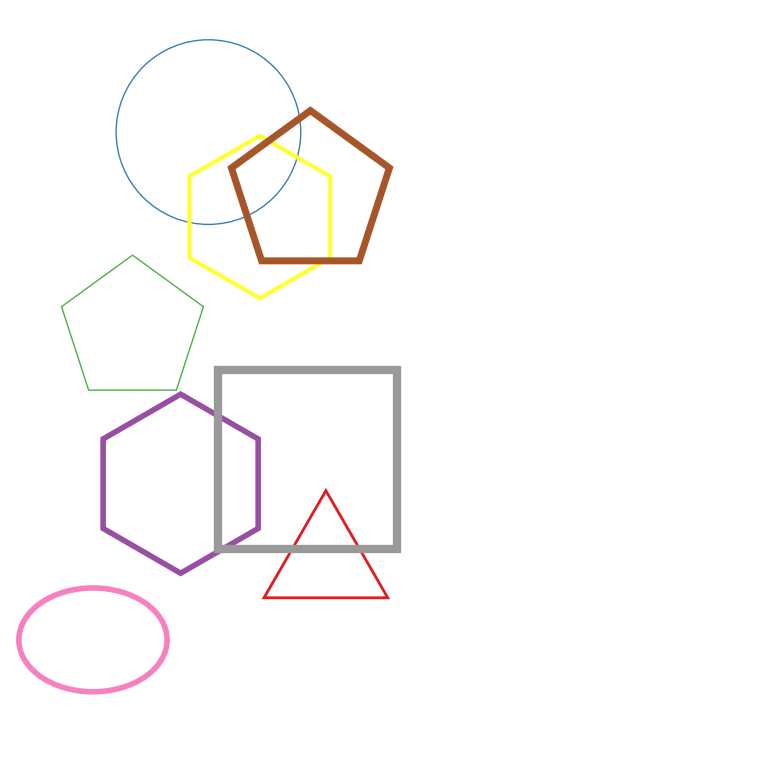[{"shape": "triangle", "thickness": 1, "radius": 0.46, "center": [0.423, 0.27]}, {"shape": "circle", "thickness": 0.5, "radius": 0.6, "center": [0.271, 0.828]}, {"shape": "pentagon", "thickness": 0.5, "radius": 0.48, "center": [0.172, 0.572]}, {"shape": "hexagon", "thickness": 2, "radius": 0.58, "center": [0.235, 0.372]}, {"shape": "hexagon", "thickness": 1.5, "radius": 0.53, "center": [0.337, 0.718]}, {"shape": "pentagon", "thickness": 2.5, "radius": 0.54, "center": [0.403, 0.749]}, {"shape": "oval", "thickness": 2, "radius": 0.48, "center": [0.121, 0.169]}, {"shape": "square", "thickness": 3, "radius": 0.58, "center": [0.399, 0.403]}]